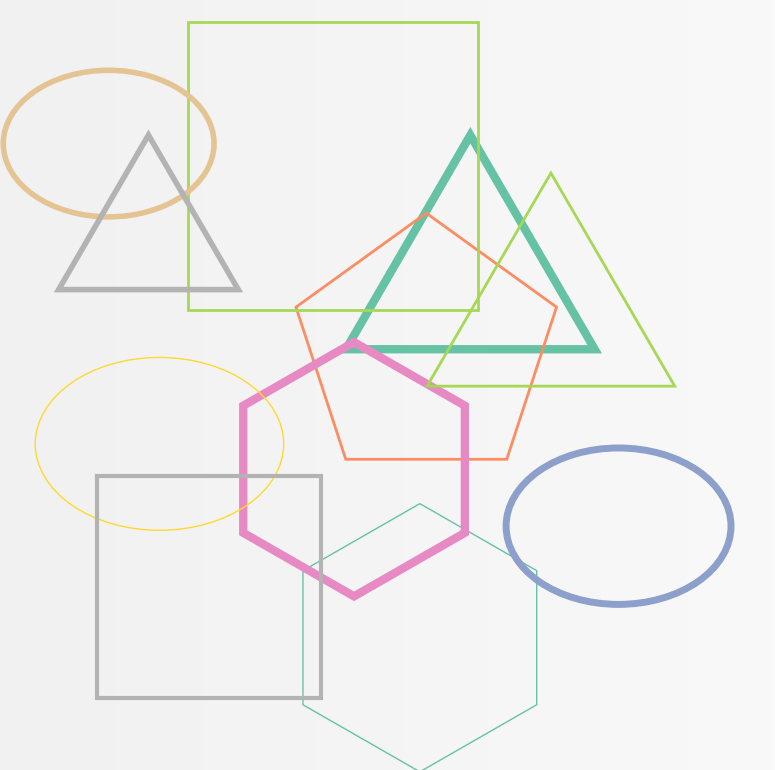[{"shape": "triangle", "thickness": 3, "radius": 0.93, "center": [0.607, 0.639]}, {"shape": "hexagon", "thickness": 0.5, "radius": 0.87, "center": [0.542, 0.172]}, {"shape": "pentagon", "thickness": 1, "radius": 0.88, "center": [0.55, 0.547]}, {"shape": "oval", "thickness": 2.5, "radius": 0.73, "center": [0.798, 0.317]}, {"shape": "hexagon", "thickness": 3, "radius": 0.83, "center": [0.457, 0.391]}, {"shape": "square", "thickness": 1, "radius": 0.94, "center": [0.43, 0.785]}, {"shape": "triangle", "thickness": 1, "radius": 0.92, "center": [0.711, 0.591]}, {"shape": "oval", "thickness": 0.5, "radius": 0.8, "center": [0.206, 0.424]}, {"shape": "oval", "thickness": 2, "radius": 0.68, "center": [0.14, 0.814]}, {"shape": "square", "thickness": 1.5, "radius": 0.72, "center": [0.27, 0.238]}, {"shape": "triangle", "thickness": 2, "radius": 0.67, "center": [0.192, 0.691]}]